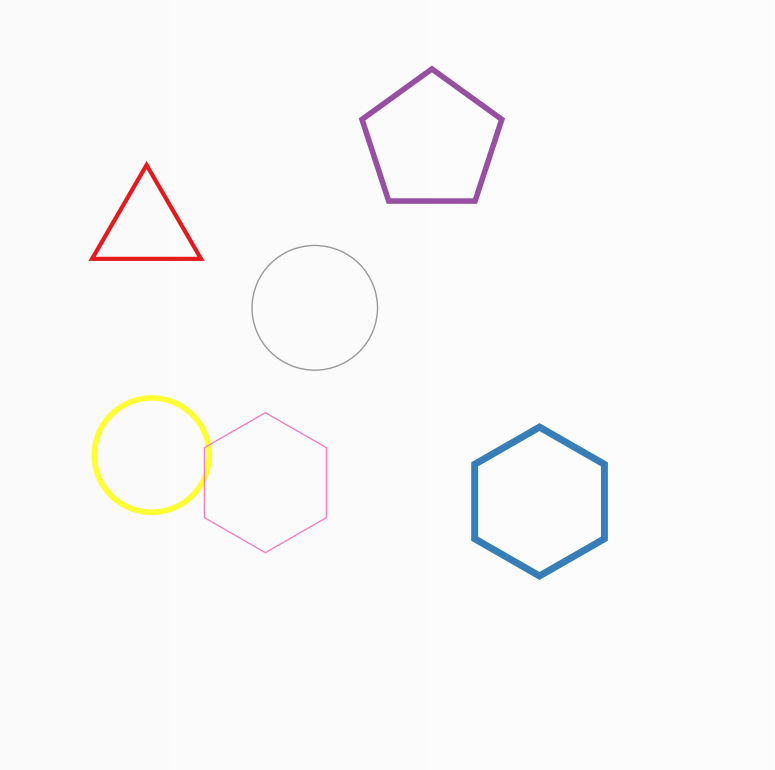[{"shape": "triangle", "thickness": 1.5, "radius": 0.41, "center": [0.189, 0.704]}, {"shape": "hexagon", "thickness": 2.5, "radius": 0.48, "center": [0.696, 0.349]}, {"shape": "pentagon", "thickness": 2, "radius": 0.47, "center": [0.557, 0.816]}, {"shape": "circle", "thickness": 2, "radius": 0.37, "center": [0.196, 0.409]}, {"shape": "hexagon", "thickness": 0.5, "radius": 0.45, "center": [0.342, 0.373]}, {"shape": "circle", "thickness": 0.5, "radius": 0.4, "center": [0.406, 0.6]}]